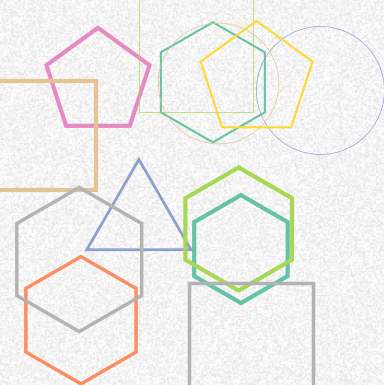[{"shape": "hexagon", "thickness": 3, "radius": 0.7, "center": [0.626, 0.353]}, {"shape": "hexagon", "thickness": 1.5, "radius": 0.78, "center": [0.553, 0.786]}, {"shape": "hexagon", "thickness": 2.5, "radius": 0.83, "center": [0.21, 0.168]}, {"shape": "triangle", "thickness": 2, "radius": 0.78, "center": [0.361, 0.429]}, {"shape": "circle", "thickness": 0.5, "radius": 0.83, "center": [0.832, 0.765]}, {"shape": "pentagon", "thickness": 3, "radius": 0.7, "center": [0.254, 0.787]}, {"shape": "hexagon", "thickness": 3, "radius": 0.8, "center": [0.62, 0.405]}, {"shape": "square", "thickness": 0.5, "radius": 0.74, "center": [0.508, 0.857]}, {"shape": "pentagon", "thickness": 1.5, "radius": 0.76, "center": [0.666, 0.793]}, {"shape": "square", "thickness": 3, "radius": 0.71, "center": [0.107, 0.648]}, {"shape": "circle", "thickness": 0.5, "radius": 0.78, "center": [0.568, 0.783]}, {"shape": "hexagon", "thickness": 2.5, "radius": 0.94, "center": [0.206, 0.326]}, {"shape": "square", "thickness": 2.5, "radius": 0.81, "center": [0.653, 0.103]}]